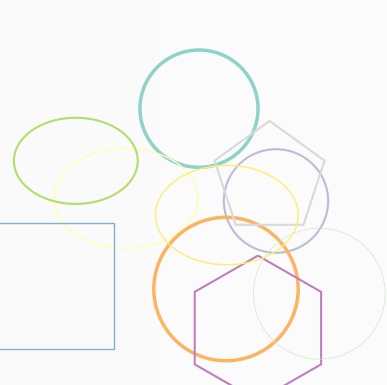[{"shape": "circle", "thickness": 2.5, "radius": 0.76, "center": [0.514, 0.718]}, {"shape": "oval", "thickness": 1, "radius": 0.93, "center": [0.325, 0.485]}, {"shape": "circle", "thickness": 1.5, "radius": 0.67, "center": [0.712, 0.478]}, {"shape": "square", "thickness": 1, "radius": 0.82, "center": [0.131, 0.257]}, {"shape": "circle", "thickness": 2.5, "radius": 0.93, "center": [0.583, 0.249]}, {"shape": "oval", "thickness": 1.5, "radius": 0.8, "center": [0.196, 0.582]}, {"shape": "pentagon", "thickness": 1.5, "radius": 0.75, "center": [0.696, 0.537]}, {"shape": "hexagon", "thickness": 1.5, "radius": 0.94, "center": [0.666, 0.148]}, {"shape": "circle", "thickness": 0.5, "radius": 0.85, "center": [0.824, 0.237]}, {"shape": "oval", "thickness": 1, "radius": 0.92, "center": [0.585, 0.441]}]